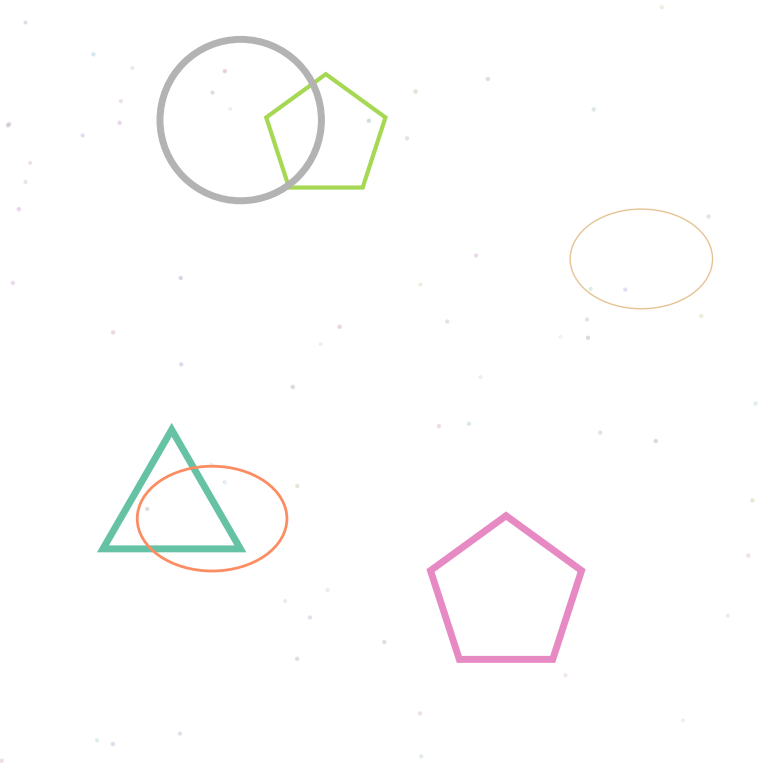[{"shape": "triangle", "thickness": 2.5, "radius": 0.52, "center": [0.223, 0.339]}, {"shape": "oval", "thickness": 1, "radius": 0.49, "center": [0.275, 0.326]}, {"shape": "pentagon", "thickness": 2.5, "radius": 0.52, "center": [0.657, 0.227]}, {"shape": "pentagon", "thickness": 1.5, "radius": 0.41, "center": [0.423, 0.822]}, {"shape": "oval", "thickness": 0.5, "radius": 0.46, "center": [0.833, 0.664]}, {"shape": "circle", "thickness": 2.5, "radius": 0.52, "center": [0.313, 0.844]}]